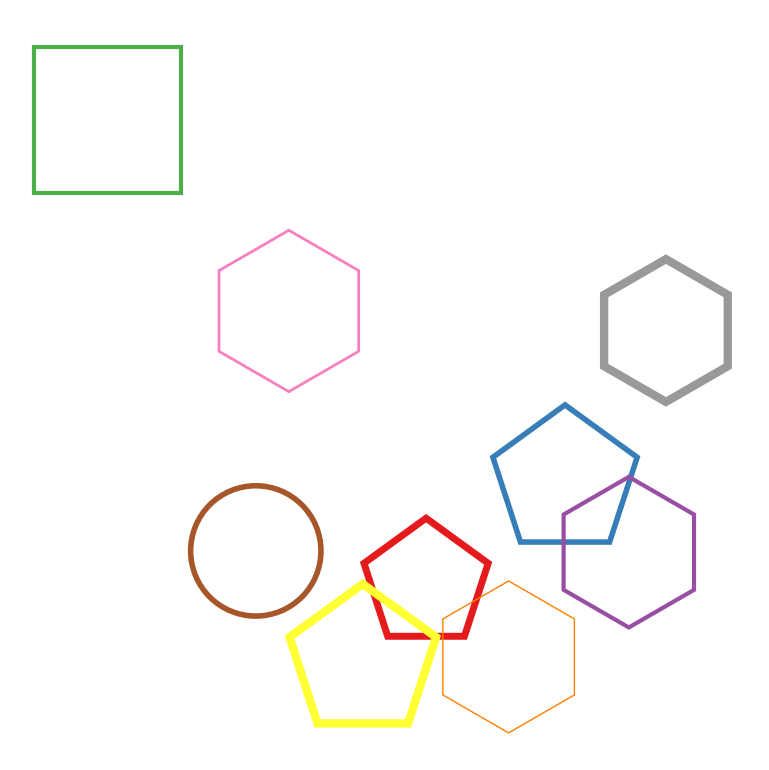[{"shape": "pentagon", "thickness": 2.5, "radius": 0.42, "center": [0.553, 0.242]}, {"shape": "pentagon", "thickness": 2, "radius": 0.49, "center": [0.734, 0.376]}, {"shape": "square", "thickness": 1.5, "radius": 0.48, "center": [0.14, 0.844]}, {"shape": "hexagon", "thickness": 1.5, "radius": 0.49, "center": [0.817, 0.283]}, {"shape": "hexagon", "thickness": 0.5, "radius": 0.49, "center": [0.661, 0.147]}, {"shape": "pentagon", "thickness": 3, "radius": 0.5, "center": [0.471, 0.142]}, {"shape": "circle", "thickness": 2, "radius": 0.42, "center": [0.332, 0.285]}, {"shape": "hexagon", "thickness": 1, "radius": 0.52, "center": [0.375, 0.596]}, {"shape": "hexagon", "thickness": 3, "radius": 0.46, "center": [0.865, 0.571]}]